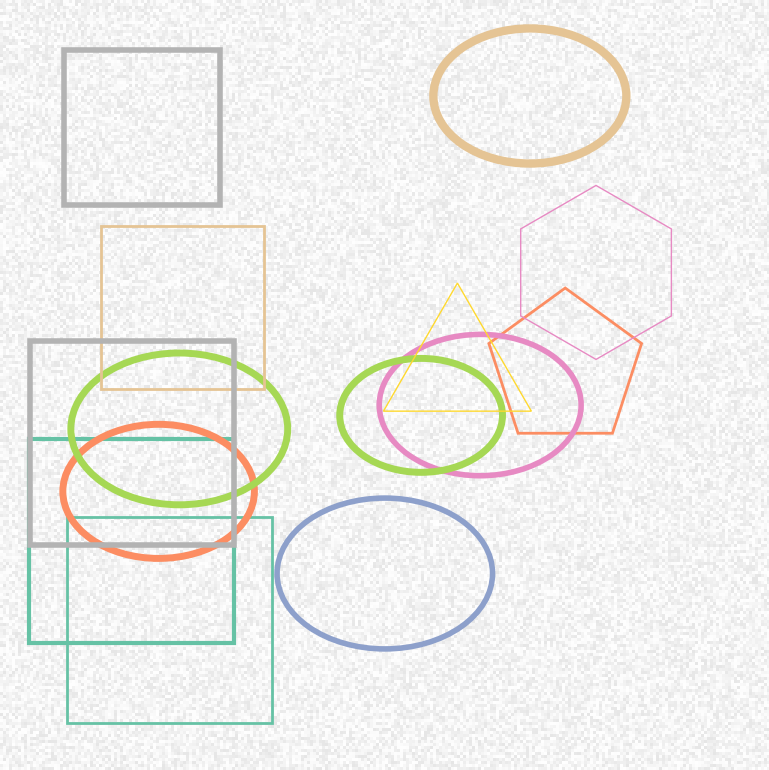[{"shape": "square", "thickness": 1.5, "radius": 0.66, "center": [0.171, 0.298]}, {"shape": "square", "thickness": 1, "radius": 0.67, "center": [0.22, 0.195]}, {"shape": "pentagon", "thickness": 1, "radius": 0.52, "center": [0.734, 0.522]}, {"shape": "oval", "thickness": 2.5, "radius": 0.62, "center": [0.206, 0.362]}, {"shape": "oval", "thickness": 2, "radius": 0.7, "center": [0.5, 0.255]}, {"shape": "oval", "thickness": 2, "radius": 0.66, "center": [0.624, 0.474]}, {"shape": "hexagon", "thickness": 0.5, "radius": 0.56, "center": [0.774, 0.646]}, {"shape": "oval", "thickness": 2.5, "radius": 0.7, "center": [0.233, 0.443]}, {"shape": "oval", "thickness": 2.5, "radius": 0.53, "center": [0.547, 0.461]}, {"shape": "triangle", "thickness": 0.5, "radius": 0.55, "center": [0.594, 0.521]}, {"shape": "oval", "thickness": 3, "radius": 0.63, "center": [0.688, 0.875]}, {"shape": "square", "thickness": 1, "radius": 0.53, "center": [0.237, 0.601]}, {"shape": "square", "thickness": 2, "radius": 0.51, "center": [0.184, 0.834]}, {"shape": "square", "thickness": 2, "radius": 0.66, "center": [0.172, 0.425]}]